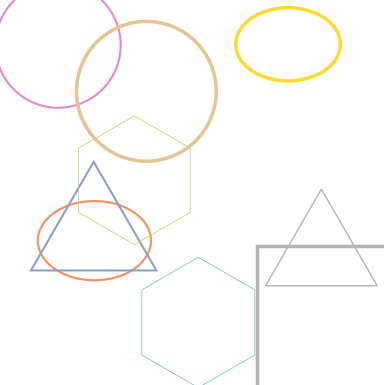[{"shape": "hexagon", "thickness": 0.5, "radius": 0.85, "center": [0.515, 0.162]}, {"shape": "oval", "thickness": 1.5, "radius": 0.73, "center": [0.245, 0.375]}, {"shape": "triangle", "thickness": 1.5, "radius": 0.94, "center": [0.243, 0.392]}, {"shape": "circle", "thickness": 1.5, "radius": 0.81, "center": [0.151, 0.883]}, {"shape": "hexagon", "thickness": 0.5, "radius": 0.84, "center": [0.349, 0.532]}, {"shape": "oval", "thickness": 2.5, "radius": 0.68, "center": [0.748, 0.885]}, {"shape": "circle", "thickness": 2.5, "radius": 0.91, "center": [0.38, 0.763]}, {"shape": "triangle", "thickness": 1, "radius": 0.84, "center": [0.835, 0.341]}, {"shape": "square", "thickness": 2.5, "radius": 0.95, "center": [0.859, 0.17]}]